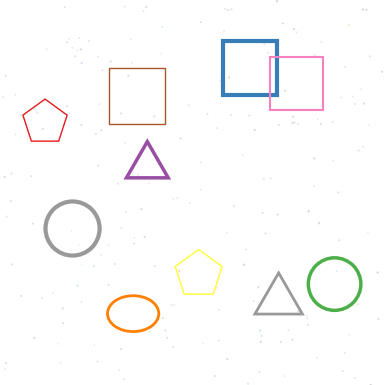[{"shape": "pentagon", "thickness": 1, "radius": 0.3, "center": [0.117, 0.682]}, {"shape": "square", "thickness": 3, "radius": 0.35, "center": [0.649, 0.824]}, {"shape": "circle", "thickness": 2.5, "radius": 0.34, "center": [0.869, 0.262]}, {"shape": "triangle", "thickness": 2.5, "radius": 0.31, "center": [0.383, 0.569]}, {"shape": "oval", "thickness": 2, "radius": 0.33, "center": [0.346, 0.185]}, {"shape": "pentagon", "thickness": 1, "radius": 0.32, "center": [0.516, 0.288]}, {"shape": "square", "thickness": 1, "radius": 0.36, "center": [0.357, 0.751]}, {"shape": "square", "thickness": 1.5, "radius": 0.34, "center": [0.771, 0.782]}, {"shape": "circle", "thickness": 3, "radius": 0.35, "center": [0.188, 0.406]}, {"shape": "triangle", "thickness": 2, "radius": 0.36, "center": [0.724, 0.22]}]